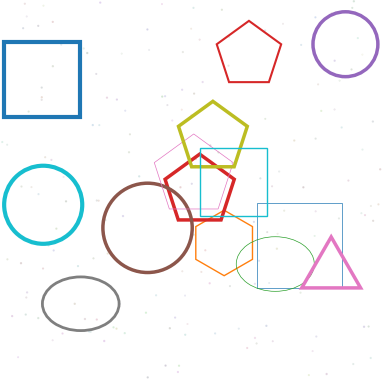[{"shape": "square", "thickness": 0.5, "radius": 0.55, "center": [0.777, 0.363]}, {"shape": "square", "thickness": 3, "radius": 0.49, "center": [0.109, 0.793]}, {"shape": "hexagon", "thickness": 1, "radius": 0.43, "center": [0.582, 0.369]}, {"shape": "oval", "thickness": 0.5, "radius": 0.51, "center": [0.715, 0.314]}, {"shape": "pentagon", "thickness": 1.5, "radius": 0.44, "center": [0.647, 0.858]}, {"shape": "pentagon", "thickness": 2.5, "radius": 0.47, "center": [0.519, 0.505]}, {"shape": "circle", "thickness": 2.5, "radius": 0.42, "center": [0.897, 0.885]}, {"shape": "circle", "thickness": 2.5, "radius": 0.58, "center": [0.383, 0.408]}, {"shape": "triangle", "thickness": 2.5, "radius": 0.44, "center": [0.86, 0.296]}, {"shape": "pentagon", "thickness": 0.5, "radius": 0.54, "center": [0.503, 0.544]}, {"shape": "oval", "thickness": 2, "radius": 0.5, "center": [0.21, 0.211]}, {"shape": "pentagon", "thickness": 2.5, "radius": 0.47, "center": [0.553, 0.643]}, {"shape": "circle", "thickness": 3, "radius": 0.51, "center": [0.112, 0.468]}, {"shape": "square", "thickness": 1, "radius": 0.44, "center": [0.606, 0.528]}]